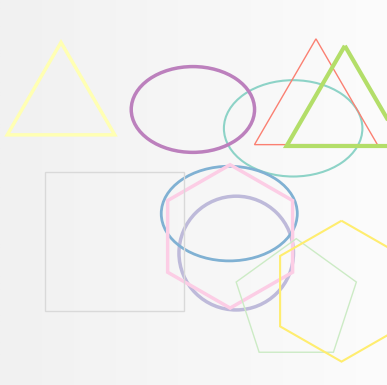[{"shape": "oval", "thickness": 1.5, "radius": 0.89, "center": [0.756, 0.667]}, {"shape": "triangle", "thickness": 2.5, "radius": 0.8, "center": [0.157, 0.73]}, {"shape": "circle", "thickness": 2.5, "radius": 0.74, "center": [0.61, 0.343]}, {"shape": "triangle", "thickness": 1, "radius": 0.92, "center": [0.815, 0.716]}, {"shape": "oval", "thickness": 2, "radius": 0.88, "center": [0.592, 0.445]}, {"shape": "triangle", "thickness": 3, "radius": 0.87, "center": [0.89, 0.708]}, {"shape": "hexagon", "thickness": 2.5, "radius": 0.93, "center": [0.594, 0.386]}, {"shape": "square", "thickness": 1, "radius": 0.9, "center": [0.295, 0.373]}, {"shape": "oval", "thickness": 2.5, "radius": 0.8, "center": [0.498, 0.716]}, {"shape": "pentagon", "thickness": 1, "radius": 0.82, "center": [0.765, 0.217]}, {"shape": "hexagon", "thickness": 1.5, "radius": 0.91, "center": [0.881, 0.244]}]